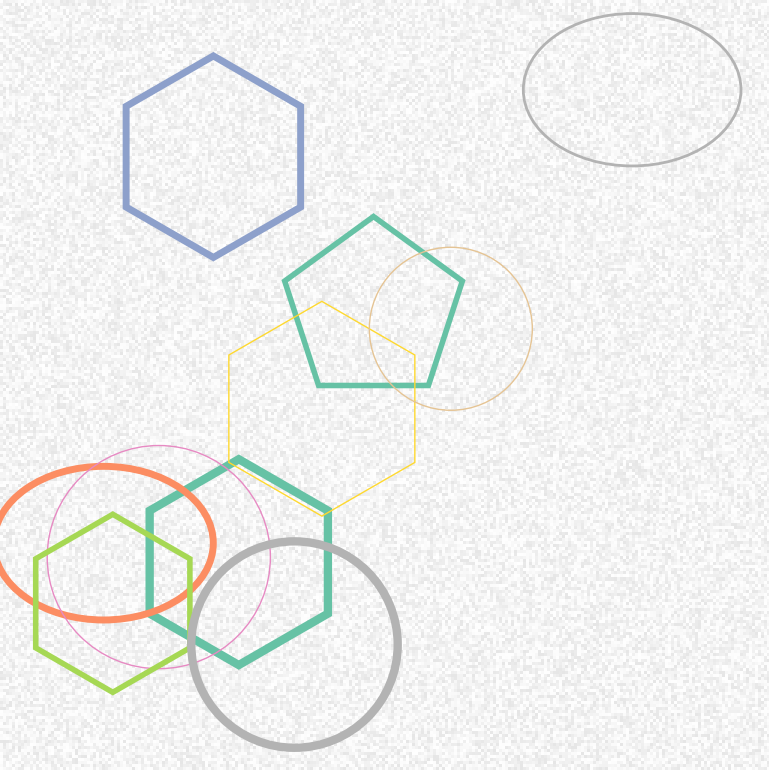[{"shape": "pentagon", "thickness": 2, "radius": 0.61, "center": [0.485, 0.597]}, {"shape": "hexagon", "thickness": 3, "radius": 0.67, "center": [0.31, 0.27]}, {"shape": "oval", "thickness": 2.5, "radius": 0.71, "center": [0.134, 0.295]}, {"shape": "hexagon", "thickness": 2.5, "radius": 0.65, "center": [0.277, 0.797]}, {"shape": "circle", "thickness": 0.5, "radius": 0.72, "center": [0.206, 0.276]}, {"shape": "hexagon", "thickness": 2, "radius": 0.58, "center": [0.146, 0.216]}, {"shape": "hexagon", "thickness": 0.5, "radius": 0.7, "center": [0.418, 0.469]}, {"shape": "circle", "thickness": 0.5, "radius": 0.53, "center": [0.585, 0.573]}, {"shape": "oval", "thickness": 1, "radius": 0.71, "center": [0.821, 0.883]}, {"shape": "circle", "thickness": 3, "radius": 0.67, "center": [0.382, 0.163]}]